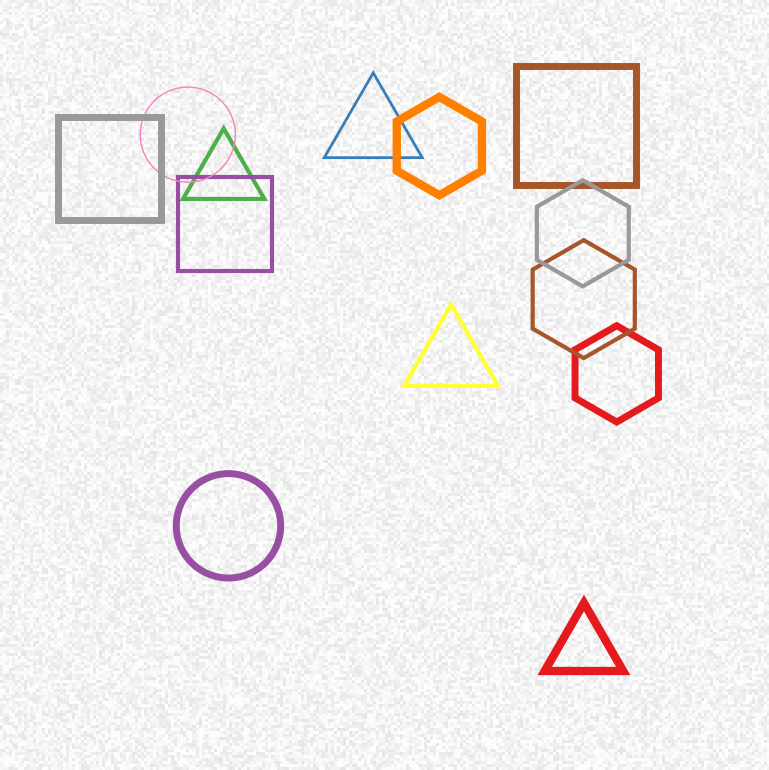[{"shape": "triangle", "thickness": 3, "radius": 0.29, "center": [0.758, 0.158]}, {"shape": "hexagon", "thickness": 2.5, "radius": 0.31, "center": [0.801, 0.514]}, {"shape": "triangle", "thickness": 1, "radius": 0.37, "center": [0.485, 0.832]}, {"shape": "triangle", "thickness": 1.5, "radius": 0.3, "center": [0.291, 0.772]}, {"shape": "square", "thickness": 1.5, "radius": 0.3, "center": [0.293, 0.709]}, {"shape": "circle", "thickness": 2.5, "radius": 0.34, "center": [0.297, 0.317]}, {"shape": "hexagon", "thickness": 3, "radius": 0.32, "center": [0.571, 0.81]}, {"shape": "triangle", "thickness": 1.5, "radius": 0.35, "center": [0.586, 0.534]}, {"shape": "square", "thickness": 2.5, "radius": 0.39, "center": [0.748, 0.837]}, {"shape": "hexagon", "thickness": 1.5, "radius": 0.38, "center": [0.758, 0.612]}, {"shape": "circle", "thickness": 0.5, "radius": 0.31, "center": [0.244, 0.825]}, {"shape": "hexagon", "thickness": 1.5, "radius": 0.34, "center": [0.757, 0.697]}, {"shape": "square", "thickness": 2.5, "radius": 0.33, "center": [0.143, 0.782]}]